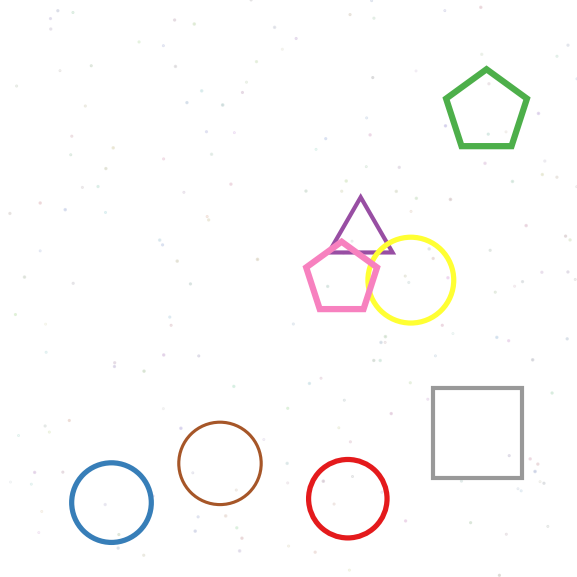[{"shape": "circle", "thickness": 2.5, "radius": 0.34, "center": [0.602, 0.136]}, {"shape": "circle", "thickness": 2.5, "radius": 0.34, "center": [0.193, 0.129]}, {"shape": "pentagon", "thickness": 3, "radius": 0.37, "center": [0.842, 0.806]}, {"shape": "triangle", "thickness": 2, "radius": 0.32, "center": [0.625, 0.594]}, {"shape": "circle", "thickness": 2.5, "radius": 0.37, "center": [0.711, 0.514]}, {"shape": "circle", "thickness": 1.5, "radius": 0.36, "center": [0.381, 0.197]}, {"shape": "pentagon", "thickness": 3, "radius": 0.32, "center": [0.592, 0.516]}, {"shape": "square", "thickness": 2, "radius": 0.39, "center": [0.827, 0.25]}]